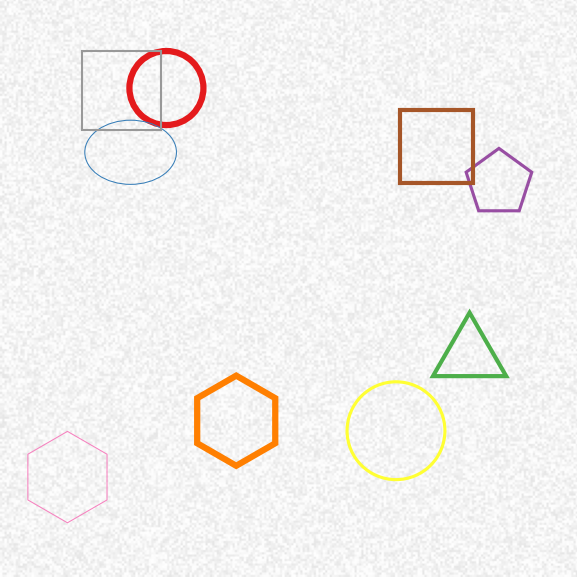[{"shape": "circle", "thickness": 3, "radius": 0.32, "center": [0.288, 0.847]}, {"shape": "oval", "thickness": 0.5, "radius": 0.4, "center": [0.226, 0.735]}, {"shape": "triangle", "thickness": 2, "radius": 0.37, "center": [0.813, 0.384]}, {"shape": "pentagon", "thickness": 1.5, "radius": 0.3, "center": [0.864, 0.682]}, {"shape": "hexagon", "thickness": 3, "radius": 0.39, "center": [0.409, 0.271]}, {"shape": "circle", "thickness": 1.5, "radius": 0.42, "center": [0.686, 0.253]}, {"shape": "square", "thickness": 2, "radius": 0.32, "center": [0.756, 0.746]}, {"shape": "hexagon", "thickness": 0.5, "radius": 0.4, "center": [0.117, 0.173]}, {"shape": "square", "thickness": 1, "radius": 0.34, "center": [0.211, 0.843]}]